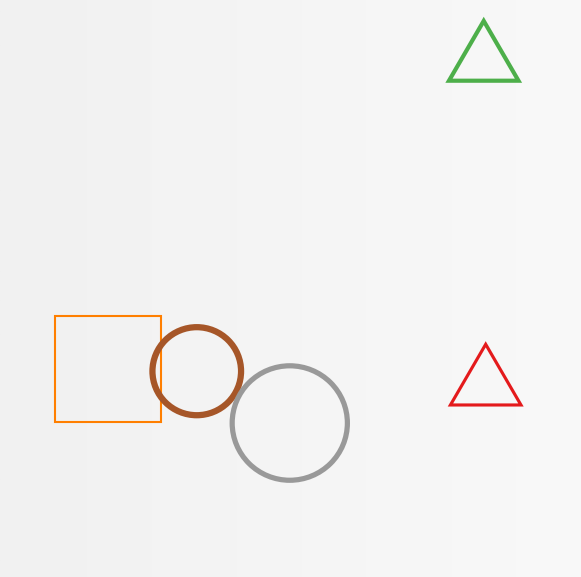[{"shape": "triangle", "thickness": 1.5, "radius": 0.35, "center": [0.836, 0.333]}, {"shape": "triangle", "thickness": 2, "radius": 0.35, "center": [0.832, 0.894]}, {"shape": "square", "thickness": 1, "radius": 0.46, "center": [0.186, 0.36]}, {"shape": "circle", "thickness": 3, "radius": 0.38, "center": [0.339, 0.356]}, {"shape": "circle", "thickness": 2.5, "radius": 0.5, "center": [0.499, 0.267]}]